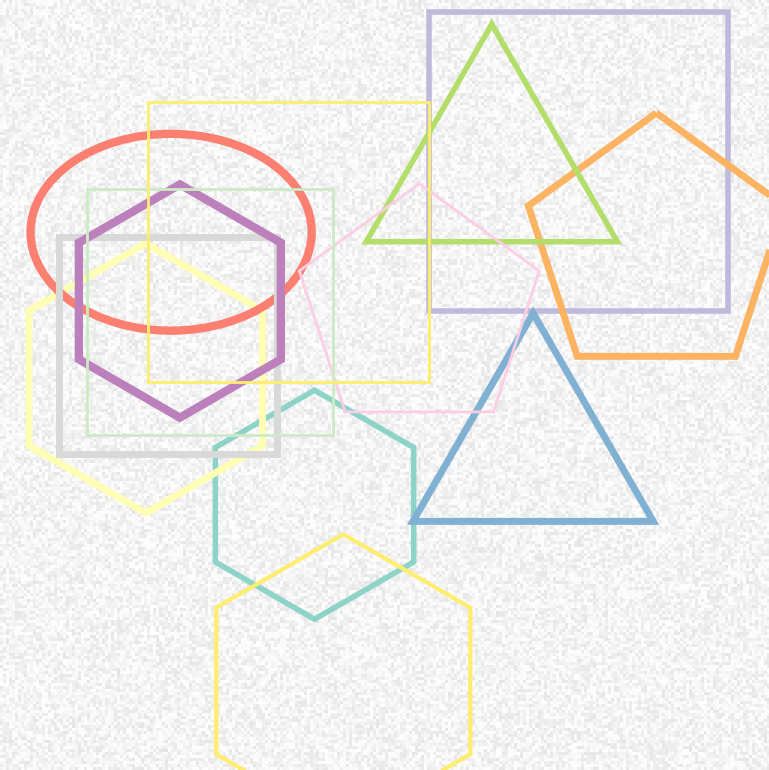[{"shape": "hexagon", "thickness": 2, "radius": 0.74, "center": [0.408, 0.344]}, {"shape": "hexagon", "thickness": 2.5, "radius": 0.88, "center": [0.189, 0.509]}, {"shape": "square", "thickness": 2, "radius": 0.97, "center": [0.751, 0.79]}, {"shape": "oval", "thickness": 3, "radius": 0.91, "center": [0.222, 0.698]}, {"shape": "triangle", "thickness": 2.5, "radius": 0.9, "center": [0.692, 0.413]}, {"shape": "pentagon", "thickness": 2.5, "radius": 0.87, "center": [0.852, 0.679]}, {"shape": "triangle", "thickness": 2, "radius": 0.94, "center": [0.639, 0.78]}, {"shape": "pentagon", "thickness": 1, "radius": 0.82, "center": [0.545, 0.598]}, {"shape": "square", "thickness": 2.5, "radius": 0.71, "center": [0.218, 0.551]}, {"shape": "hexagon", "thickness": 3, "radius": 0.76, "center": [0.234, 0.609]}, {"shape": "square", "thickness": 1, "radius": 0.8, "center": [0.273, 0.595]}, {"shape": "hexagon", "thickness": 1.5, "radius": 0.95, "center": [0.446, 0.116]}, {"shape": "square", "thickness": 1, "radius": 0.91, "center": [0.375, 0.686]}]